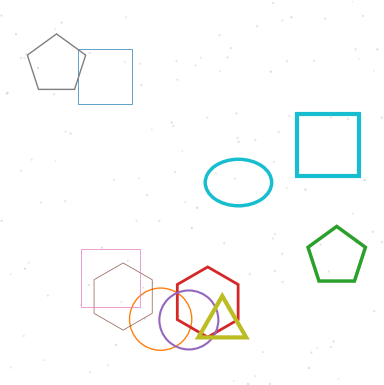[{"shape": "square", "thickness": 0.5, "radius": 0.35, "center": [0.273, 0.801]}, {"shape": "circle", "thickness": 1, "radius": 0.4, "center": [0.417, 0.171]}, {"shape": "pentagon", "thickness": 2.5, "radius": 0.39, "center": [0.875, 0.333]}, {"shape": "hexagon", "thickness": 2, "radius": 0.46, "center": [0.54, 0.215]}, {"shape": "circle", "thickness": 1.5, "radius": 0.38, "center": [0.491, 0.169]}, {"shape": "hexagon", "thickness": 0.5, "radius": 0.44, "center": [0.32, 0.23]}, {"shape": "square", "thickness": 0.5, "radius": 0.38, "center": [0.287, 0.278]}, {"shape": "pentagon", "thickness": 1, "radius": 0.4, "center": [0.147, 0.832]}, {"shape": "triangle", "thickness": 3, "radius": 0.36, "center": [0.577, 0.159]}, {"shape": "square", "thickness": 3, "radius": 0.4, "center": [0.852, 0.622]}, {"shape": "oval", "thickness": 2.5, "radius": 0.43, "center": [0.619, 0.526]}]